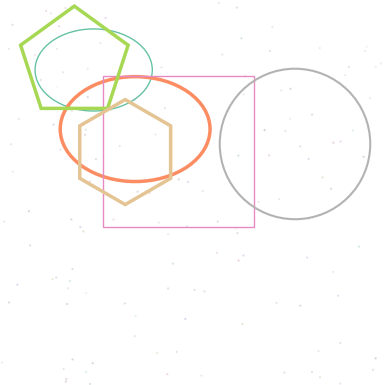[{"shape": "oval", "thickness": 1, "radius": 0.76, "center": [0.243, 0.818]}, {"shape": "oval", "thickness": 2.5, "radius": 0.97, "center": [0.351, 0.665]}, {"shape": "square", "thickness": 1, "radius": 0.98, "center": [0.463, 0.607]}, {"shape": "pentagon", "thickness": 2.5, "radius": 0.73, "center": [0.193, 0.837]}, {"shape": "hexagon", "thickness": 2.5, "radius": 0.68, "center": [0.325, 0.605]}, {"shape": "circle", "thickness": 1.5, "radius": 0.98, "center": [0.766, 0.626]}]